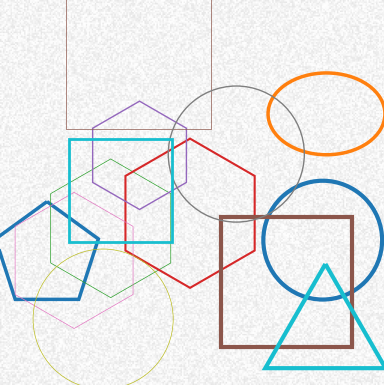[{"shape": "circle", "thickness": 3, "radius": 0.77, "center": [0.838, 0.376]}, {"shape": "pentagon", "thickness": 2.5, "radius": 0.7, "center": [0.122, 0.336]}, {"shape": "oval", "thickness": 2.5, "radius": 0.76, "center": [0.848, 0.704]}, {"shape": "hexagon", "thickness": 0.5, "radius": 0.9, "center": [0.288, 0.407]}, {"shape": "hexagon", "thickness": 1.5, "radius": 0.97, "center": [0.494, 0.446]}, {"shape": "hexagon", "thickness": 1, "radius": 0.7, "center": [0.362, 0.597]}, {"shape": "square", "thickness": 0.5, "radius": 0.94, "center": [0.36, 0.853]}, {"shape": "square", "thickness": 3, "radius": 0.85, "center": [0.744, 0.267]}, {"shape": "hexagon", "thickness": 0.5, "radius": 0.88, "center": [0.192, 0.324]}, {"shape": "circle", "thickness": 1, "radius": 0.88, "center": [0.614, 0.6]}, {"shape": "circle", "thickness": 0.5, "radius": 0.91, "center": [0.268, 0.171]}, {"shape": "triangle", "thickness": 3, "radius": 0.9, "center": [0.845, 0.134]}, {"shape": "square", "thickness": 2, "radius": 0.67, "center": [0.312, 0.505]}]